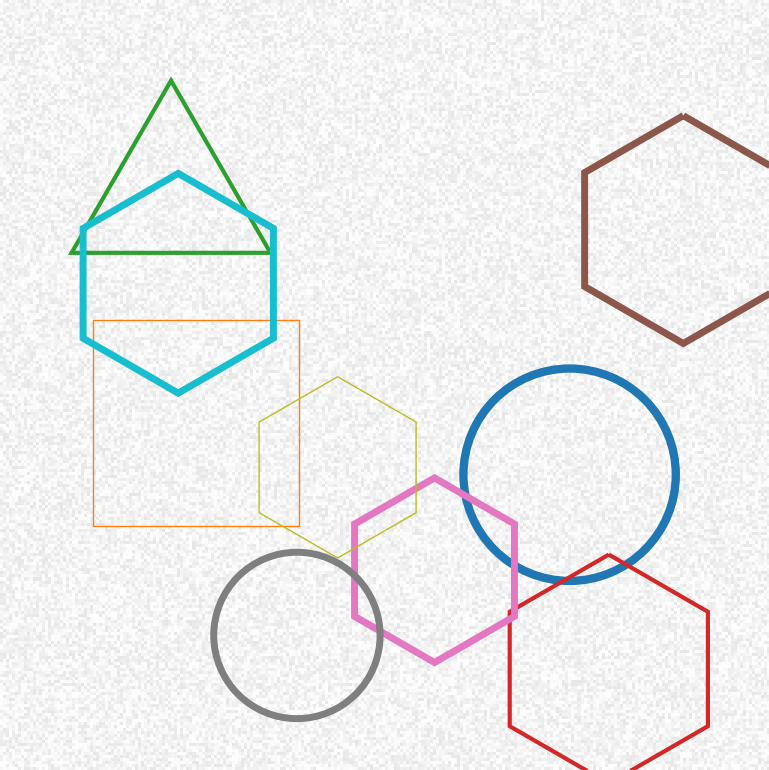[{"shape": "circle", "thickness": 3, "radius": 0.69, "center": [0.74, 0.383]}, {"shape": "square", "thickness": 0.5, "radius": 0.67, "center": [0.254, 0.45]}, {"shape": "triangle", "thickness": 1.5, "radius": 0.75, "center": [0.222, 0.746]}, {"shape": "hexagon", "thickness": 1.5, "radius": 0.74, "center": [0.791, 0.131]}, {"shape": "hexagon", "thickness": 2.5, "radius": 0.74, "center": [0.887, 0.702]}, {"shape": "hexagon", "thickness": 2.5, "radius": 0.6, "center": [0.564, 0.259]}, {"shape": "circle", "thickness": 2.5, "radius": 0.54, "center": [0.386, 0.175]}, {"shape": "hexagon", "thickness": 0.5, "radius": 0.59, "center": [0.438, 0.393]}, {"shape": "hexagon", "thickness": 2.5, "radius": 0.71, "center": [0.231, 0.632]}]